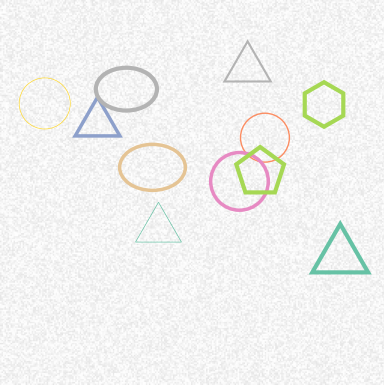[{"shape": "triangle", "thickness": 3, "radius": 0.42, "center": [0.884, 0.334]}, {"shape": "triangle", "thickness": 0.5, "radius": 0.34, "center": [0.412, 0.406]}, {"shape": "circle", "thickness": 1, "radius": 0.32, "center": [0.688, 0.642]}, {"shape": "triangle", "thickness": 2.5, "radius": 0.34, "center": [0.253, 0.68]}, {"shape": "circle", "thickness": 2.5, "radius": 0.37, "center": [0.622, 0.529]}, {"shape": "hexagon", "thickness": 3, "radius": 0.29, "center": [0.842, 0.729]}, {"shape": "pentagon", "thickness": 3, "radius": 0.33, "center": [0.676, 0.553]}, {"shape": "circle", "thickness": 0.5, "radius": 0.33, "center": [0.116, 0.731]}, {"shape": "oval", "thickness": 2.5, "radius": 0.43, "center": [0.396, 0.565]}, {"shape": "triangle", "thickness": 1.5, "radius": 0.35, "center": [0.643, 0.823]}, {"shape": "oval", "thickness": 3, "radius": 0.4, "center": [0.328, 0.768]}]